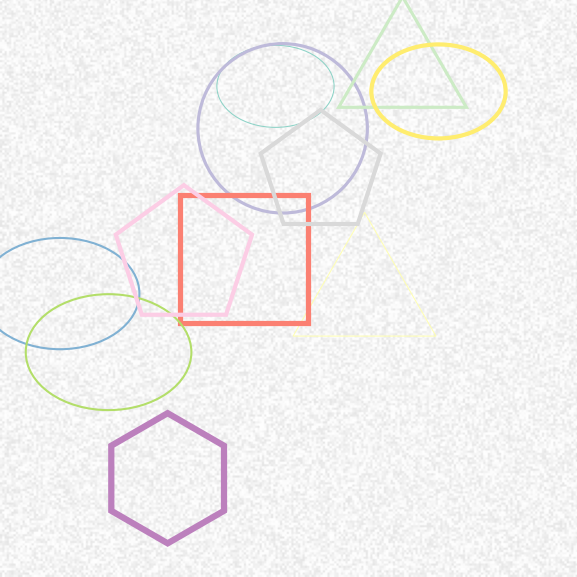[{"shape": "oval", "thickness": 0.5, "radius": 0.51, "center": [0.477, 0.85]}, {"shape": "triangle", "thickness": 0.5, "radius": 0.71, "center": [0.631, 0.489]}, {"shape": "circle", "thickness": 1.5, "radius": 0.73, "center": [0.489, 0.777]}, {"shape": "square", "thickness": 2.5, "radius": 0.55, "center": [0.423, 0.551]}, {"shape": "oval", "thickness": 1, "radius": 0.69, "center": [0.104, 0.491]}, {"shape": "oval", "thickness": 1, "radius": 0.72, "center": [0.188, 0.389]}, {"shape": "pentagon", "thickness": 2, "radius": 0.62, "center": [0.318, 0.554]}, {"shape": "pentagon", "thickness": 2, "radius": 0.55, "center": [0.555, 0.7]}, {"shape": "hexagon", "thickness": 3, "radius": 0.56, "center": [0.29, 0.171]}, {"shape": "triangle", "thickness": 1.5, "radius": 0.64, "center": [0.697, 0.877]}, {"shape": "oval", "thickness": 2, "radius": 0.58, "center": [0.759, 0.841]}]